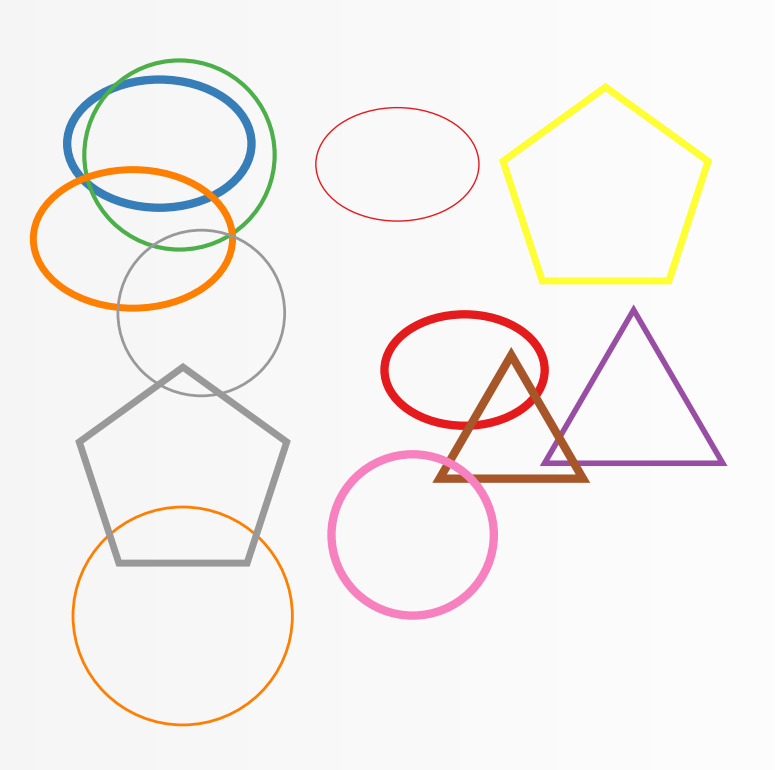[{"shape": "oval", "thickness": 0.5, "radius": 0.53, "center": [0.513, 0.787]}, {"shape": "oval", "thickness": 3, "radius": 0.52, "center": [0.599, 0.519]}, {"shape": "oval", "thickness": 3, "radius": 0.59, "center": [0.206, 0.813]}, {"shape": "circle", "thickness": 1.5, "radius": 0.61, "center": [0.232, 0.799]}, {"shape": "triangle", "thickness": 2, "radius": 0.66, "center": [0.818, 0.465]}, {"shape": "circle", "thickness": 1, "radius": 0.71, "center": [0.236, 0.2]}, {"shape": "oval", "thickness": 2.5, "radius": 0.64, "center": [0.172, 0.69]}, {"shape": "pentagon", "thickness": 2.5, "radius": 0.7, "center": [0.781, 0.748]}, {"shape": "triangle", "thickness": 3, "radius": 0.53, "center": [0.66, 0.432]}, {"shape": "circle", "thickness": 3, "radius": 0.52, "center": [0.532, 0.305]}, {"shape": "circle", "thickness": 1, "radius": 0.54, "center": [0.26, 0.593]}, {"shape": "pentagon", "thickness": 2.5, "radius": 0.7, "center": [0.236, 0.383]}]